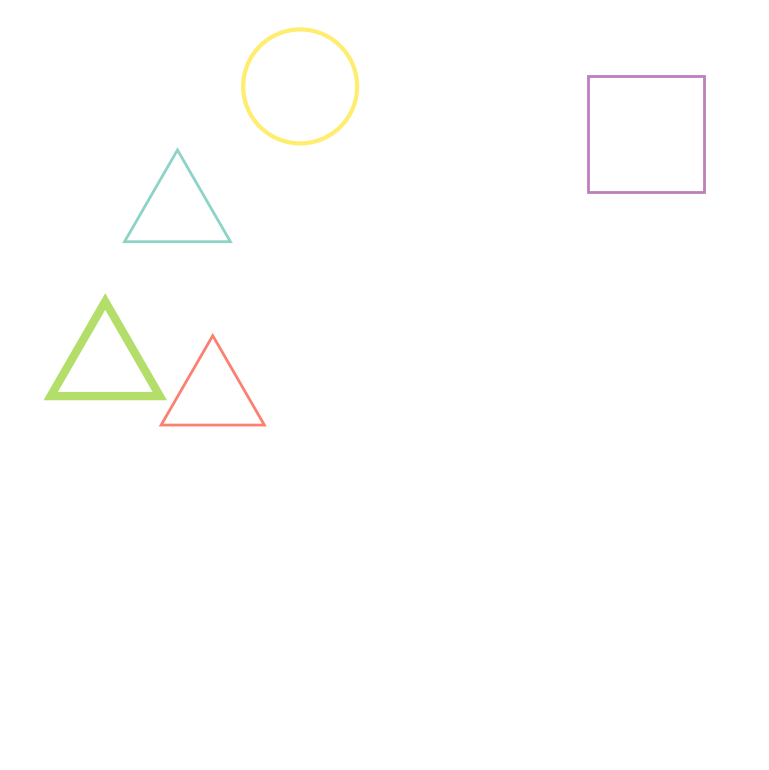[{"shape": "triangle", "thickness": 1, "radius": 0.4, "center": [0.23, 0.726]}, {"shape": "triangle", "thickness": 1, "radius": 0.39, "center": [0.276, 0.487]}, {"shape": "triangle", "thickness": 3, "radius": 0.41, "center": [0.137, 0.527]}, {"shape": "square", "thickness": 1, "radius": 0.38, "center": [0.839, 0.826]}, {"shape": "circle", "thickness": 1.5, "radius": 0.37, "center": [0.39, 0.888]}]